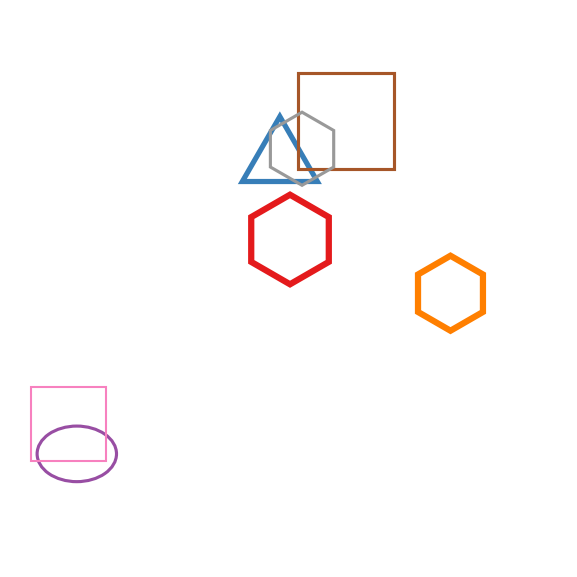[{"shape": "hexagon", "thickness": 3, "radius": 0.39, "center": [0.502, 0.584]}, {"shape": "triangle", "thickness": 2.5, "radius": 0.37, "center": [0.485, 0.722]}, {"shape": "oval", "thickness": 1.5, "radius": 0.34, "center": [0.133, 0.213]}, {"shape": "hexagon", "thickness": 3, "radius": 0.32, "center": [0.78, 0.491]}, {"shape": "square", "thickness": 1.5, "radius": 0.42, "center": [0.6, 0.79]}, {"shape": "square", "thickness": 1, "radius": 0.32, "center": [0.119, 0.265]}, {"shape": "hexagon", "thickness": 1.5, "radius": 0.32, "center": [0.523, 0.742]}]